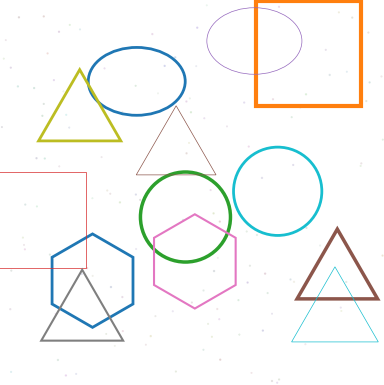[{"shape": "hexagon", "thickness": 2, "radius": 0.61, "center": [0.24, 0.271]}, {"shape": "oval", "thickness": 2, "radius": 0.63, "center": [0.355, 0.789]}, {"shape": "square", "thickness": 3, "radius": 0.68, "center": [0.802, 0.86]}, {"shape": "circle", "thickness": 2.5, "radius": 0.58, "center": [0.482, 0.436]}, {"shape": "square", "thickness": 0.5, "radius": 0.62, "center": [0.1, 0.427]}, {"shape": "oval", "thickness": 0.5, "radius": 0.62, "center": [0.661, 0.894]}, {"shape": "triangle", "thickness": 2.5, "radius": 0.6, "center": [0.876, 0.284]}, {"shape": "triangle", "thickness": 0.5, "radius": 0.6, "center": [0.458, 0.606]}, {"shape": "hexagon", "thickness": 1.5, "radius": 0.61, "center": [0.506, 0.321]}, {"shape": "triangle", "thickness": 1.5, "radius": 0.61, "center": [0.213, 0.177]}, {"shape": "triangle", "thickness": 2, "radius": 0.62, "center": [0.207, 0.696]}, {"shape": "circle", "thickness": 2, "radius": 0.57, "center": [0.721, 0.503]}, {"shape": "triangle", "thickness": 0.5, "radius": 0.65, "center": [0.87, 0.177]}]